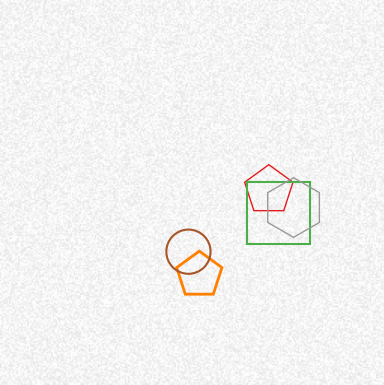[{"shape": "pentagon", "thickness": 1, "radius": 0.33, "center": [0.698, 0.506]}, {"shape": "square", "thickness": 1.5, "radius": 0.41, "center": [0.724, 0.447]}, {"shape": "pentagon", "thickness": 2, "radius": 0.31, "center": [0.518, 0.286]}, {"shape": "circle", "thickness": 1.5, "radius": 0.29, "center": [0.489, 0.346]}, {"shape": "hexagon", "thickness": 1, "radius": 0.39, "center": [0.763, 0.461]}]